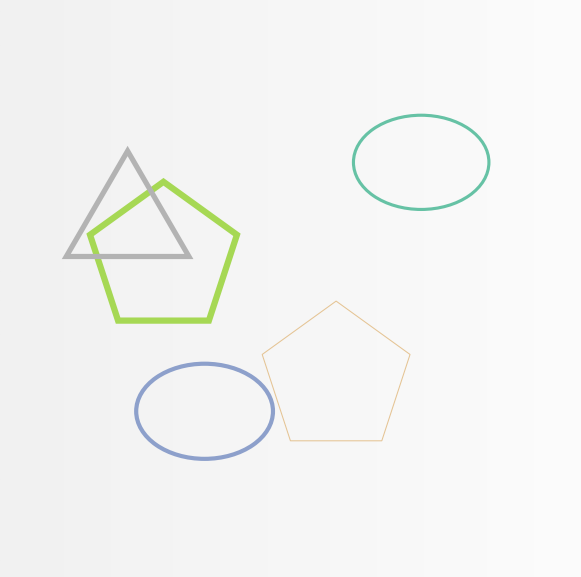[{"shape": "oval", "thickness": 1.5, "radius": 0.58, "center": [0.725, 0.718]}, {"shape": "oval", "thickness": 2, "radius": 0.59, "center": [0.352, 0.287]}, {"shape": "pentagon", "thickness": 3, "radius": 0.66, "center": [0.281, 0.551]}, {"shape": "pentagon", "thickness": 0.5, "radius": 0.67, "center": [0.578, 0.344]}, {"shape": "triangle", "thickness": 2.5, "radius": 0.61, "center": [0.22, 0.616]}]